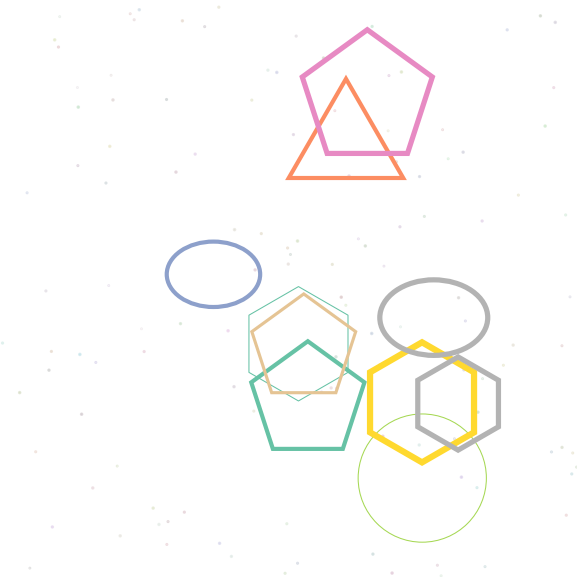[{"shape": "pentagon", "thickness": 2, "radius": 0.52, "center": [0.533, 0.305]}, {"shape": "hexagon", "thickness": 0.5, "radius": 0.5, "center": [0.517, 0.404]}, {"shape": "triangle", "thickness": 2, "radius": 0.57, "center": [0.599, 0.748]}, {"shape": "oval", "thickness": 2, "radius": 0.4, "center": [0.37, 0.524]}, {"shape": "pentagon", "thickness": 2.5, "radius": 0.59, "center": [0.636, 0.829]}, {"shape": "circle", "thickness": 0.5, "radius": 0.56, "center": [0.731, 0.171]}, {"shape": "hexagon", "thickness": 3, "radius": 0.52, "center": [0.731, 0.302]}, {"shape": "pentagon", "thickness": 1.5, "radius": 0.47, "center": [0.526, 0.396]}, {"shape": "hexagon", "thickness": 2.5, "radius": 0.4, "center": [0.793, 0.3]}, {"shape": "oval", "thickness": 2.5, "radius": 0.47, "center": [0.751, 0.449]}]